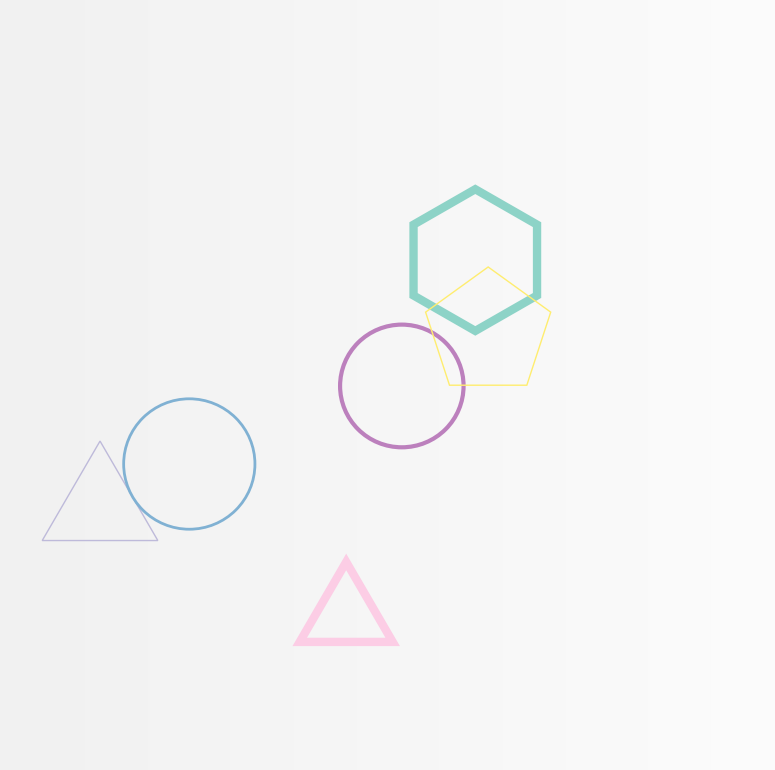[{"shape": "hexagon", "thickness": 3, "radius": 0.46, "center": [0.613, 0.662]}, {"shape": "triangle", "thickness": 0.5, "radius": 0.43, "center": [0.129, 0.341]}, {"shape": "circle", "thickness": 1, "radius": 0.42, "center": [0.244, 0.397]}, {"shape": "triangle", "thickness": 3, "radius": 0.35, "center": [0.447, 0.201]}, {"shape": "circle", "thickness": 1.5, "radius": 0.4, "center": [0.518, 0.499]}, {"shape": "pentagon", "thickness": 0.5, "radius": 0.42, "center": [0.63, 0.568]}]